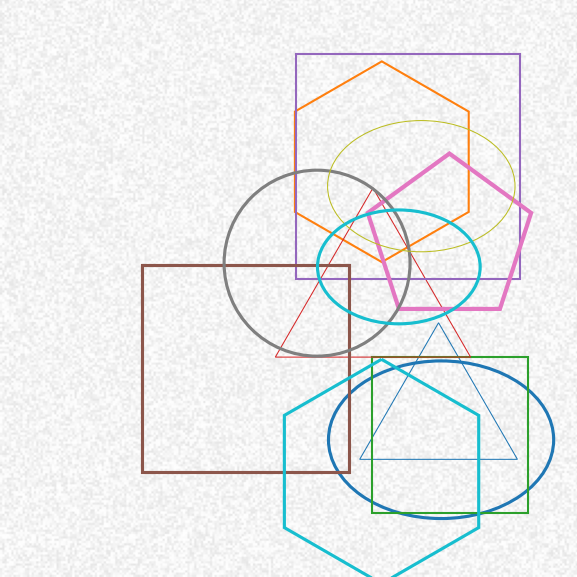[{"shape": "triangle", "thickness": 0.5, "radius": 0.79, "center": [0.759, 0.283]}, {"shape": "oval", "thickness": 1.5, "radius": 0.97, "center": [0.764, 0.238]}, {"shape": "hexagon", "thickness": 1, "radius": 0.87, "center": [0.661, 0.719]}, {"shape": "square", "thickness": 1, "radius": 0.68, "center": [0.779, 0.246]}, {"shape": "triangle", "thickness": 0.5, "radius": 0.98, "center": [0.646, 0.478]}, {"shape": "square", "thickness": 1, "radius": 0.97, "center": [0.707, 0.711]}, {"shape": "square", "thickness": 1.5, "radius": 0.9, "center": [0.425, 0.361]}, {"shape": "pentagon", "thickness": 2, "radius": 0.74, "center": [0.778, 0.585]}, {"shape": "circle", "thickness": 1.5, "radius": 0.81, "center": [0.549, 0.543]}, {"shape": "oval", "thickness": 0.5, "radius": 0.81, "center": [0.73, 0.677]}, {"shape": "oval", "thickness": 1.5, "radius": 0.7, "center": [0.691, 0.537]}, {"shape": "hexagon", "thickness": 1.5, "radius": 0.97, "center": [0.661, 0.183]}]